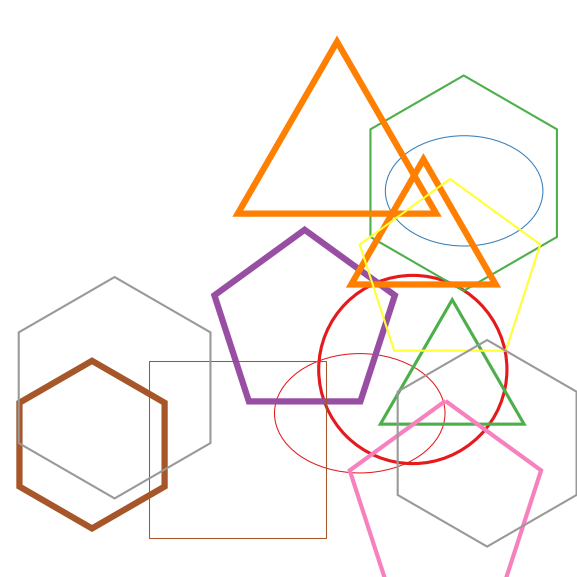[{"shape": "circle", "thickness": 1.5, "radius": 0.81, "center": [0.715, 0.359]}, {"shape": "oval", "thickness": 0.5, "radius": 0.74, "center": [0.623, 0.284]}, {"shape": "oval", "thickness": 0.5, "radius": 0.68, "center": [0.804, 0.669]}, {"shape": "hexagon", "thickness": 1, "radius": 0.93, "center": [0.803, 0.682]}, {"shape": "triangle", "thickness": 1.5, "radius": 0.72, "center": [0.783, 0.336]}, {"shape": "pentagon", "thickness": 3, "radius": 0.82, "center": [0.528, 0.437]}, {"shape": "triangle", "thickness": 3, "radius": 0.72, "center": [0.733, 0.579]}, {"shape": "triangle", "thickness": 3, "radius": 0.99, "center": [0.584, 0.728]}, {"shape": "pentagon", "thickness": 1, "radius": 0.82, "center": [0.779, 0.525]}, {"shape": "square", "thickness": 0.5, "radius": 0.76, "center": [0.411, 0.221]}, {"shape": "hexagon", "thickness": 3, "radius": 0.73, "center": [0.159, 0.229]}, {"shape": "pentagon", "thickness": 2, "radius": 0.87, "center": [0.771, 0.131]}, {"shape": "hexagon", "thickness": 1, "radius": 0.89, "center": [0.844, 0.231]}, {"shape": "hexagon", "thickness": 1, "radius": 0.96, "center": [0.198, 0.328]}]